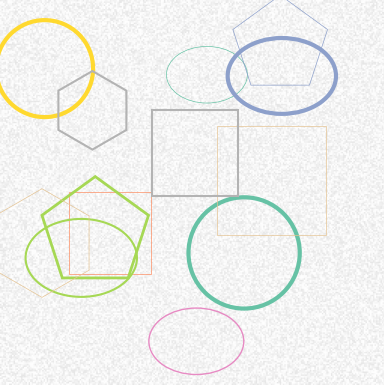[{"shape": "circle", "thickness": 3, "radius": 0.72, "center": [0.634, 0.343]}, {"shape": "oval", "thickness": 0.5, "radius": 0.53, "center": [0.537, 0.806]}, {"shape": "square", "thickness": 0.5, "radius": 0.54, "center": [0.286, 0.395]}, {"shape": "pentagon", "thickness": 0.5, "radius": 0.65, "center": [0.728, 0.883]}, {"shape": "oval", "thickness": 3, "radius": 0.7, "center": [0.732, 0.803]}, {"shape": "oval", "thickness": 1, "radius": 0.62, "center": [0.51, 0.114]}, {"shape": "pentagon", "thickness": 2, "radius": 0.73, "center": [0.247, 0.396]}, {"shape": "oval", "thickness": 1.5, "radius": 0.72, "center": [0.211, 0.33]}, {"shape": "circle", "thickness": 3, "radius": 0.63, "center": [0.116, 0.822]}, {"shape": "hexagon", "thickness": 0.5, "radius": 0.71, "center": [0.109, 0.369]}, {"shape": "square", "thickness": 0.5, "radius": 0.71, "center": [0.706, 0.531]}, {"shape": "square", "thickness": 1.5, "radius": 0.56, "center": [0.506, 0.603]}, {"shape": "hexagon", "thickness": 1.5, "radius": 0.51, "center": [0.24, 0.713]}]